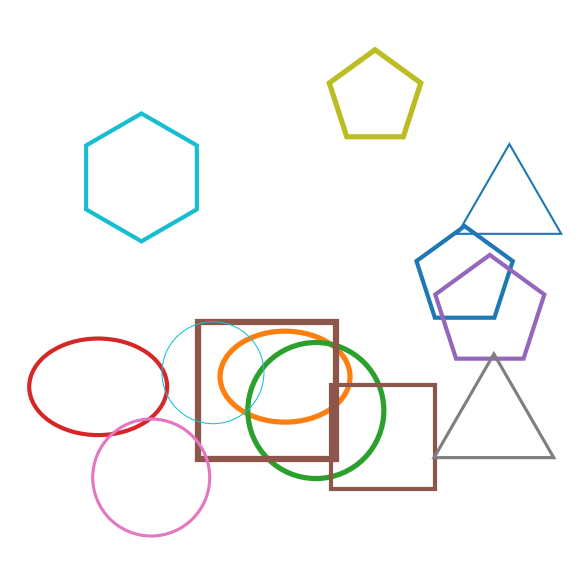[{"shape": "triangle", "thickness": 1, "radius": 0.52, "center": [0.882, 0.646]}, {"shape": "pentagon", "thickness": 2, "radius": 0.44, "center": [0.805, 0.52]}, {"shape": "oval", "thickness": 2.5, "radius": 0.56, "center": [0.494, 0.347]}, {"shape": "circle", "thickness": 2.5, "radius": 0.59, "center": [0.547, 0.288]}, {"shape": "oval", "thickness": 2, "radius": 0.6, "center": [0.17, 0.329]}, {"shape": "pentagon", "thickness": 2, "radius": 0.5, "center": [0.848, 0.458]}, {"shape": "square", "thickness": 3, "radius": 0.59, "center": [0.462, 0.323]}, {"shape": "square", "thickness": 2, "radius": 0.45, "center": [0.663, 0.243]}, {"shape": "circle", "thickness": 1.5, "radius": 0.51, "center": [0.262, 0.172]}, {"shape": "triangle", "thickness": 1.5, "radius": 0.6, "center": [0.855, 0.267]}, {"shape": "pentagon", "thickness": 2.5, "radius": 0.42, "center": [0.649, 0.83]}, {"shape": "hexagon", "thickness": 2, "radius": 0.55, "center": [0.245, 0.692]}, {"shape": "circle", "thickness": 0.5, "radius": 0.44, "center": [0.369, 0.354]}]